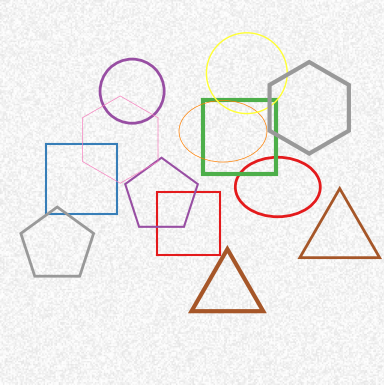[{"shape": "square", "thickness": 1.5, "radius": 0.41, "center": [0.49, 0.42]}, {"shape": "oval", "thickness": 2, "radius": 0.55, "center": [0.722, 0.514]}, {"shape": "square", "thickness": 1.5, "radius": 0.46, "center": [0.211, 0.535]}, {"shape": "square", "thickness": 3, "radius": 0.48, "center": [0.623, 0.644]}, {"shape": "pentagon", "thickness": 1.5, "radius": 0.5, "center": [0.42, 0.491]}, {"shape": "circle", "thickness": 2, "radius": 0.42, "center": [0.343, 0.763]}, {"shape": "oval", "thickness": 0.5, "radius": 0.57, "center": [0.579, 0.659]}, {"shape": "circle", "thickness": 1, "radius": 0.52, "center": [0.641, 0.81]}, {"shape": "triangle", "thickness": 3, "radius": 0.54, "center": [0.591, 0.245]}, {"shape": "triangle", "thickness": 2, "radius": 0.6, "center": [0.882, 0.391]}, {"shape": "hexagon", "thickness": 0.5, "radius": 0.57, "center": [0.312, 0.637]}, {"shape": "pentagon", "thickness": 2, "radius": 0.5, "center": [0.149, 0.363]}, {"shape": "hexagon", "thickness": 3, "radius": 0.59, "center": [0.803, 0.72]}]